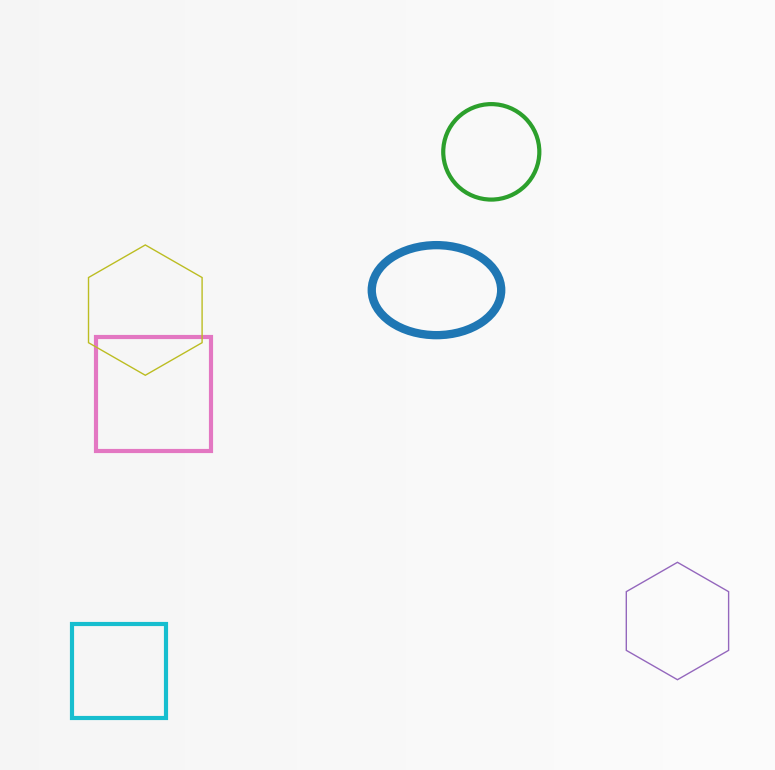[{"shape": "oval", "thickness": 3, "radius": 0.42, "center": [0.563, 0.623]}, {"shape": "circle", "thickness": 1.5, "radius": 0.31, "center": [0.634, 0.803]}, {"shape": "hexagon", "thickness": 0.5, "radius": 0.38, "center": [0.874, 0.193]}, {"shape": "square", "thickness": 1.5, "radius": 0.37, "center": [0.198, 0.488]}, {"shape": "hexagon", "thickness": 0.5, "radius": 0.42, "center": [0.187, 0.597]}, {"shape": "square", "thickness": 1.5, "radius": 0.3, "center": [0.153, 0.129]}]